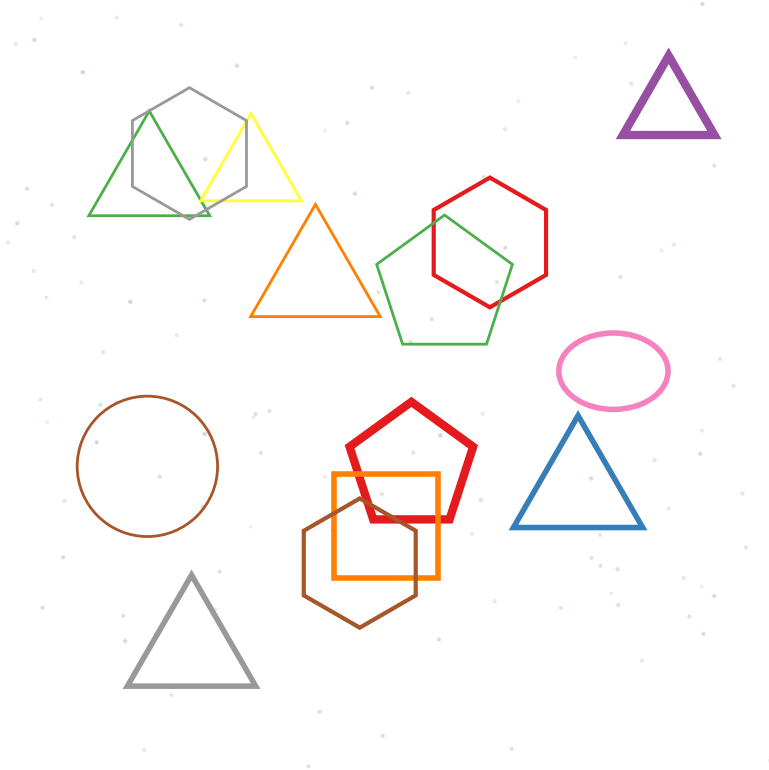[{"shape": "hexagon", "thickness": 1.5, "radius": 0.42, "center": [0.636, 0.685]}, {"shape": "pentagon", "thickness": 3, "radius": 0.42, "center": [0.534, 0.394]}, {"shape": "triangle", "thickness": 2, "radius": 0.48, "center": [0.751, 0.363]}, {"shape": "pentagon", "thickness": 1, "radius": 0.46, "center": [0.577, 0.628]}, {"shape": "triangle", "thickness": 1, "radius": 0.45, "center": [0.194, 0.765]}, {"shape": "triangle", "thickness": 3, "radius": 0.34, "center": [0.868, 0.859]}, {"shape": "triangle", "thickness": 1, "radius": 0.49, "center": [0.41, 0.637]}, {"shape": "square", "thickness": 2, "radius": 0.34, "center": [0.502, 0.317]}, {"shape": "triangle", "thickness": 1, "radius": 0.38, "center": [0.326, 0.777]}, {"shape": "circle", "thickness": 1, "radius": 0.46, "center": [0.191, 0.394]}, {"shape": "hexagon", "thickness": 1.5, "radius": 0.42, "center": [0.467, 0.269]}, {"shape": "oval", "thickness": 2, "radius": 0.35, "center": [0.797, 0.518]}, {"shape": "hexagon", "thickness": 1, "radius": 0.43, "center": [0.246, 0.801]}, {"shape": "triangle", "thickness": 2, "radius": 0.48, "center": [0.249, 0.157]}]